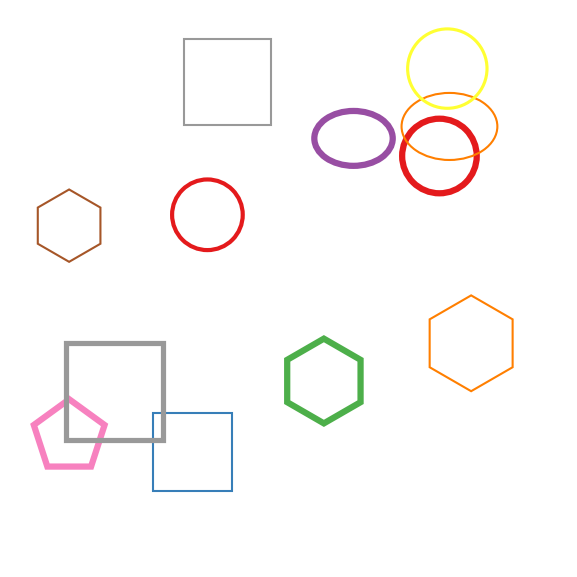[{"shape": "circle", "thickness": 3, "radius": 0.32, "center": [0.761, 0.729]}, {"shape": "circle", "thickness": 2, "radius": 0.31, "center": [0.359, 0.627]}, {"shape": "square", "thickness": 1, "radius": 0.34, "center": [0.333, 0.217]}, {"shape": "hexagon", "thickness": 3, "radius": 0.37, "center": [0.561, 0.339]}, {"shape": "oval", "thickness": 3, "radius": 0.34, "center": [0.612, 0.759]}, {"shape": "oval", "thickness": 1, "radius": 0.41, "center": [0.778, 0.78]}, {"shape": "hexagon", "thickness": 1, "radius": 0.41, "center": [0.816, 0.405]}, {"shape": "circle", "thickness": 1.5, "radius": 0.34, "center": [0.775, 0.88]}, {"shape": "hexagon", "thickness": 1, "radius": 0.31, "center": [0.12, 0.608]}, {"shape": "pentagon", "thickness": 3, "radius": 0.32, "center": [0.12, 0.243]}, {"shape": "square", "thickness": 2.5, "radius": 0.42, "center": [0.199, 0.321]}, {"shape": "square", "thickness": 1, "radius": 0.38, "center": [0.394, 0.857]}]